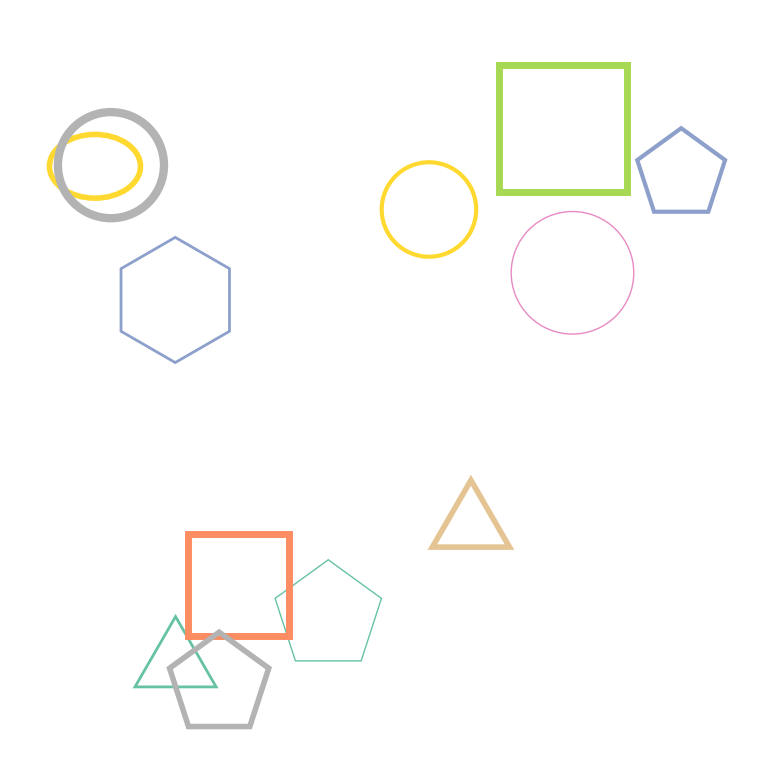[{"shape": "pentagon", "thickness": 0.5, "radius": 0.36, "center": [0.426, 0.2]}, {"shape": "triangle", "thickness": 1, "radius": 0.3, "center": [0.228, 0.138]}, {"shape": "square", "thickness": 2.5, "radius": 0.33, "center": [0.31, 0.24]}, {"shape": "hexagon", "thickness": 1, "radius": 0.41, "center": [0.228, 0.61]}, {"shape": "pentagon", "thickness": 1.5, "radius": 0.3, "center": [0.885, 0.774]}, {"shape": "circle", "thickness": 0.5, "radius": 0.4, "center": [0.743, 0.646]}, {"shape": "square", "thickness": 2.5, "radius": 0.41, "center": [0.731, 0.833]}, {"shape": "circle", "thickness": 1.5, "radius": 0.31, "center": [0.557, 0.728]}, {"shape": "oval", "thickness": 2, "radius": 0.3, "center": [0.123, 0.784]}, {"shape": "triangle", "thickness": 2, "radius": 0.29, "center": [0.612, 0.318]}, {"shape": "circle", "thickness": 3, "radius": 0.34, "center": [0.144, 0.786]}, {"shape": "pentagon", "thickness": 2, "radius": 0.34, "center": [0.285, 0.111]}]